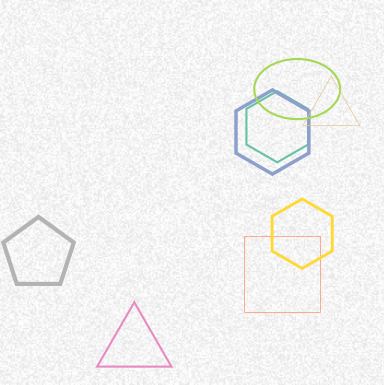[{"shape": "hexagon", "thickness": 1.5, "radius": 0.46, "center": [0.72, 0.671]}, {"shape": "square", "thickness": 0.5, "radius": 0.49, "center": [0.733, 0.288]}, {"shape": "hexagon", "thickness": 2.5, "radius": 0.55, "center": [0.708, 0.657]}, {"shape": "triangle", "thickness": 1.5, "radius": 0.56, "center": [0.349, 0.103]}, {"shape": "oval", "thickness": 1.5, "radius": 0.56, "center": [0.772, 0.769]}, {"shape": "hexagon", "thickness": 2, "radius": 0.45, "center": [0.785, 0.393]}, {"shape": "triangle", "thickness": 0.5, "radius": 0.43, "center": [0.86, 0.716]}, {"shape": "pentagon", "thickness": 3, "radius": 0.48, "center": [0.1, 0.34]}]